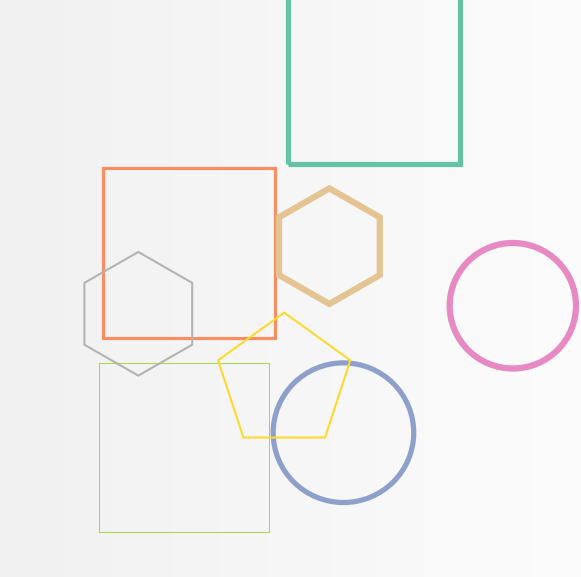[{"shape": "square", "thickness": 2.5, "radius": 0.74, "center": [0.643, 0.863]}, {"shape": "square", "thickness": 1.5, "radius": 0.74, "center": [0.325, 0.561]}, {"shape": "circle", "thickness": 2.5, "radius": 0.6, "center": [0.591, 0.25]}, {"shape": "circle", "thickness": 3, "radius": 0.54, "center": [0.882, 0.47]}, {"shape": "square", "thickness": 0.5, "radius": 0.73, "center": [0.316, 0.224]}, {"shape": "pentagon", "thickness": 1, "radius": 0.6, "center": [0.489, 0.338]}, {"shape": "hexagon", "thickness": 3, "radius": 0.5, "center": [0.567, 0.573]}, {"shape": "hexagon", "thickness": 1, "radius": 0.54, "center": [0.238, 0.456]}]